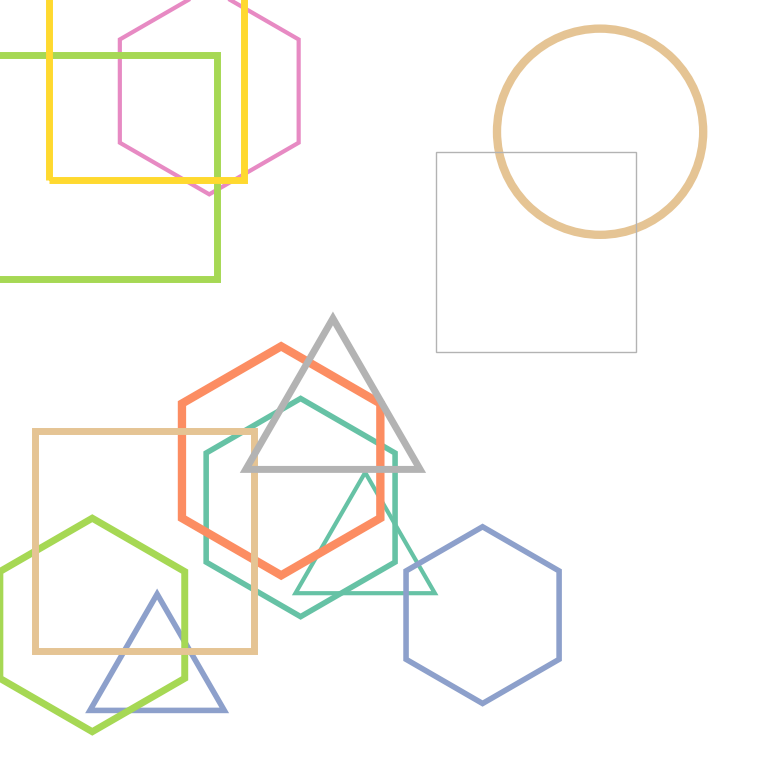[{"shape": "triangle", "thickness": 1.5, "radius": 0.52, "center": [0.474, 0.282]}, {"shape": "hexagon", "thickness": 2, "radius": 0.71, "center": [0.39, 0.341]}, {"shape": "hexagon", "thickness": 3, "radius": 0.74, "center": [0.365, 0.402]}, {"shape": "hexagon", "thickness": 2, "radius": 0.57, "center": [0.627, 0.201]}, {"shape": "triangle", "thickness": 2, "radius": 0.5, "center": [0.204, 0.128]}, {"shape": "hexagon", "thickness": 1.5, "radius": 0.67, "center": [0.272, 0.882]}, {"shape": "hexagon", "thickness": 2.5, "radius": 0.69, "center": [0.12, 0.188]}, {"shape": "square", "thickness": 2.5, "radius": 0.73, "center": [0.137, 0.783]}, {"shape": "square", "thickness": 2.5, "radius": 0.63, "center": [0.19, 0.894]}, {"shape": "square", "thickness": 2.5, "radius": 0.71, "center": [0.188, 0.297]}, {"shape": "circle", "thickness": 3, "radius": 0.67, "center": [0.779, 0.829]}, {"shape": "square", "thickness": 0.5, "radius": 0.65, "center": [0.696, 0.673]}, {"shape": "triangle", "thickness": 2.5, "radius": 0.65, "center": [0.432, 0.456]}]